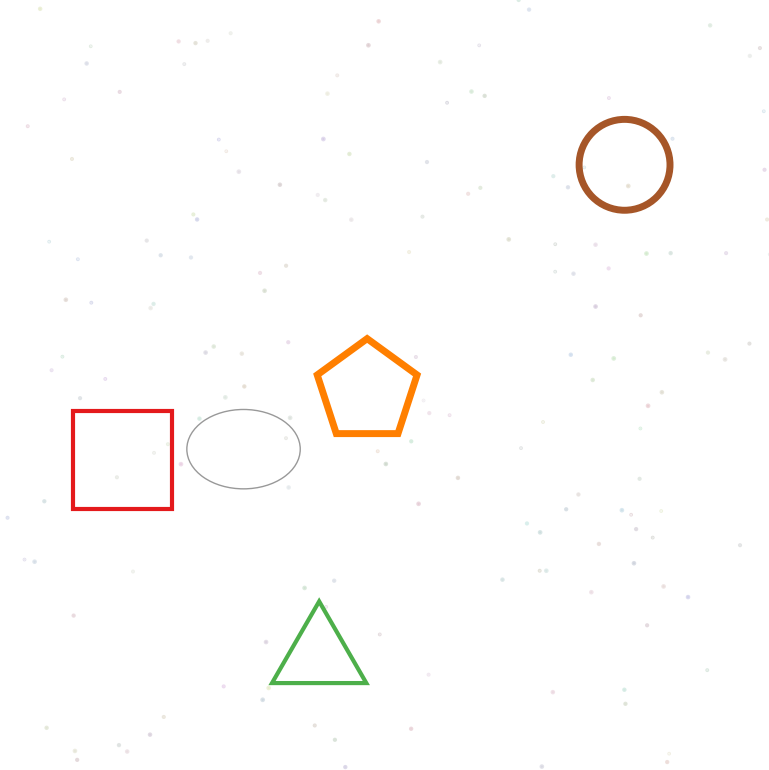[{"shape": "square", "thickness": 1.5, "radius": 0.32, "center": [0.159, 0.403]}, {"shape": "triangle", "thickness": 1.5, "radius": 0.35, "center": [0.414, 0.148]}, {"shape": "pentagon", "thickness": 2.5, "radius": 0.34, "center": [0.477, 0.492]}, {"shape": "circle", "thickness": 2.5, "radius": 0.3, "center": [0.811, 0.786]}, {"shape": "oval", "thickness": 0.5, "radius": 0.37, "center": [0.316, 0.417]}]